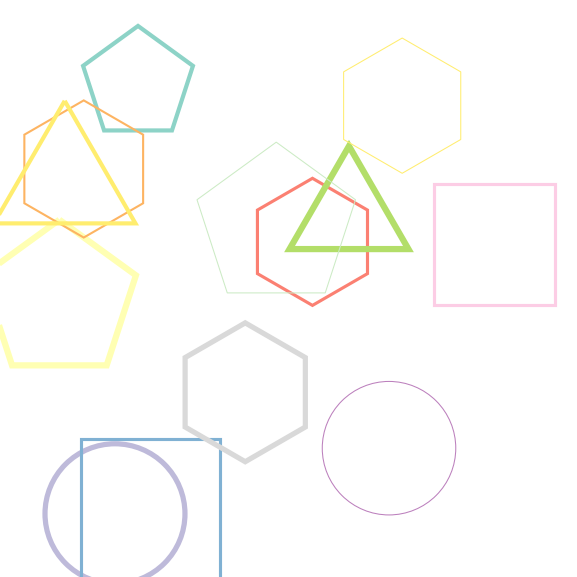[{"shape": "pentagon", "thickness": 2, "radius": 0.5, "center": [0.239, 0.854]}, {"shape": "pentagon", "thickness": 3, "radius": 0.7, "center": [0.103, 0.479]}, {"shape": "circle", "thickness": 2.5, "radius": 0.61, "center": [0.199, 0.11]}, {"shape": "hexagon", "thickness": 1.5, "radius": 0.55, "center": [0.541, 0.58]}, {"shape": "square", "thickness": 1.5, "radius": 0.6, "center": [0.261, 0.118]}, {"shape": "hexagon", "thickness": 1, "radius": 0.59, "center": [0.145, 0.707]}, {"shape": "triangle", "thickness": 3, "radius": 0.59, "center": [0.604, 0.627]}, {"shape": "square", "thickness": 1.5, "radius": 0.52, "center": [0.857, 0.576]}, {"shape": "hexagon", "thickness": 2.5, "radius": 0.6, "center": [0.425, 0.32]}, {"shape": "circle", "thickness": 0.5, "radius": 0.58, "center": [0.674, 0.223]}, {"shape": "pentagon", "thickness": 0.5, "radius": 0.72, "center": [0.478, 0.609]}, {"shape": "hexagon", "thickness": 0.5, "radius": 0.59, "center": [0.696, 0.816]}, {"shape": "triangle", "thickness": 2, "radius": 0.71, "center": [0.112, 0.683]}]